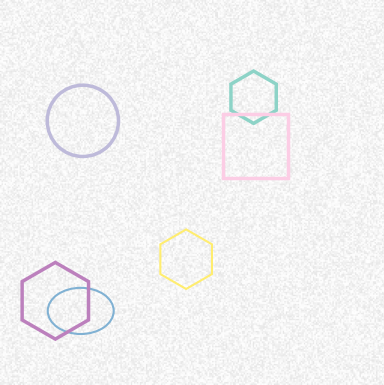[{"shape": "hexagon", "thickness": 2.5, "radius": 0.34, "center": [0.659, 0.748]}, {"shape": "circle", "thickness": 2.5, "radius": 0.46, "center": [0.215, 0.686]}, {"shape": "oval", "thickness": 1.5, "radius": 0.43, "center": [0.21, 0.192]}, {"shape": "square", "thickness": 2.5, "radius": 0.42, "center": [0.664, 0.62]}, {"shape": "hexagon", "thickness": 2.5, "radius": 0.5, "center": [0.144, 0.219]}, {"shape": "hexagon", "thickness": 1.5, "radius": 0.39, "center": [0.484, 0.327]}]